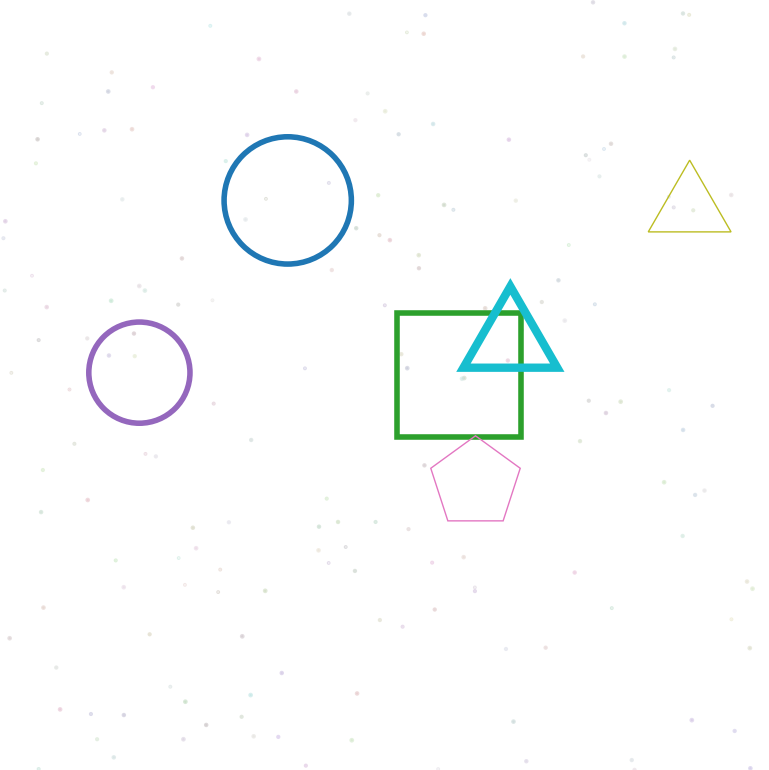[{"shape": "circle", "thickness": 2, "radius": 0.41, "center": [0.374, 0.74]}, {"shape": "square", "thickness": 2, "radius": 0.4, "center": [0.596, 0.513]}, {"shape": "circle", "thickness": 2, "radius": 0.33, "center": [0.181, 0.516]}, {"shape": "pentagon", "thickness": 0.5, "radius": 0.31, "center": [0.618, 0.373]}, {"shape": "triangle", "thickness": 0.5, "radius": 0.31, "center": [0.896, 0.73]}, {"shape": "triangle", "thickness": 3, "radius": 0.35, "center": [0.663, 0.558]}]